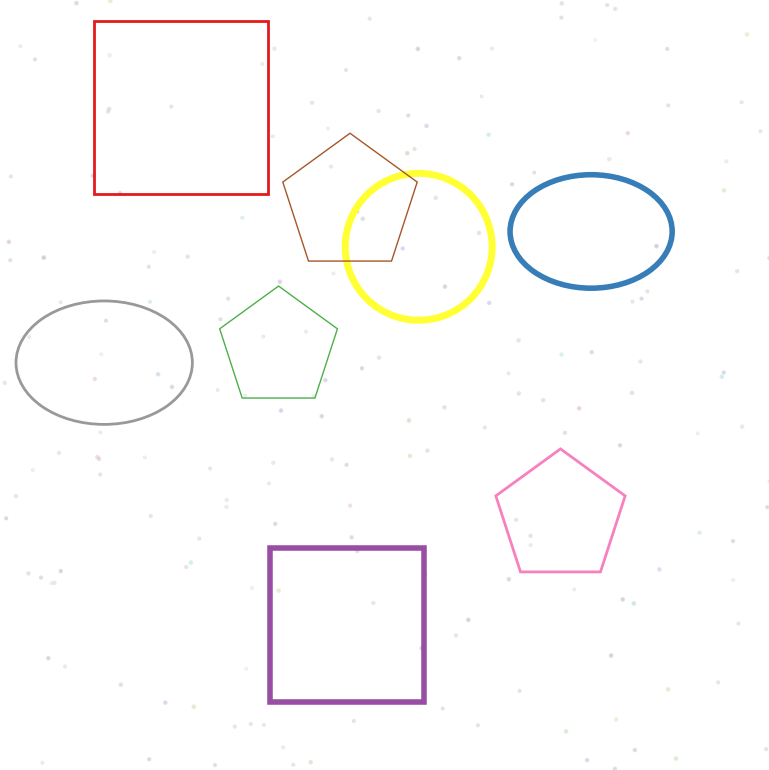[{"shape": "square", "thickness": 1, "radius": 0.56, "center": [0.235, 0.86]}, {"shape": "oval", "thickness": 2, "radius": 0.53, "center": [0.768, 0.699]}, {"shape": "pentagon", "thickness": 0.5, "radius": 0.4, "center": [0.362, 0.548]}, {"shape": "square", "thickness": 2, "radius": 0.5, "center": [0.451, 0.188]}, {"shape": "circle", "thickness": 2.5, "radius": 0.48, "center": [0.544, 0.679]}, {"shape": "pentagon", "thickness": 0.5, "radius": 0.46, "center": [0.455, 0.735]}, {"shape": "pentagon", "thickness": 1, "radius": 0.44, "center": [0.728, 0.329]}, {"shape": "oval", "thickness": 1, "radius": 0.57, "center": [0.135, 0.529]}]